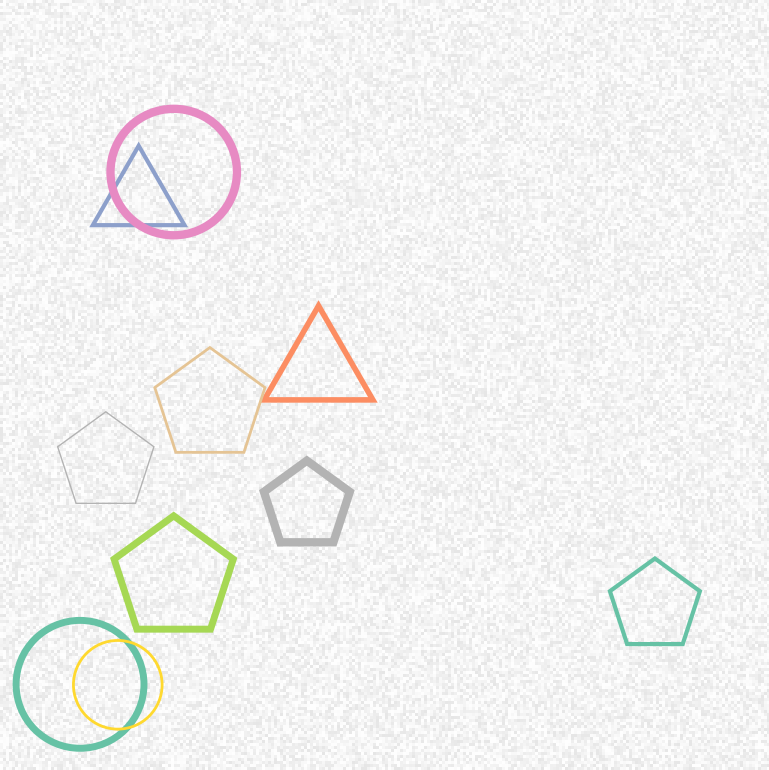[{"shape": "circle", "thickness": 2.5, "radius": 0.42, "center": [0.104, 0.111]}, {"shape": "pentagon", "thickness": 1.5, "radius": 0.31, "center": [0.851, 0.213]}, {"shape": "triangle", "thickness": 2, "radius": 0.41, "center": [0.414, 0.521]}, {"shape": "triangle", "thickness": 1.5, "radius": 0.34, "center": [0.18, 0.742]}, {"shape": "circle", "thickness": 3, "radius": 0.41, "center": [0.226, 0.777]}, {"shape": "pentagon", "thickness": 2.5, "radius": 0.41, "center": [0.226, 0.249]}, {"shape": "circle", "thickness": 1, "radius": 0.29, "center": [0.153, 0.111]}, {"shape": "pentagon", "thickness": 1, "radius": 0.38, "center": [0.273, 0.473]}, {"shape": "pentagon", "thickness": 0.5, "radius": 0.33, "center": [0.137, 0.399]}, {"shape": "pentagon", "thickness": 3, "radius": 0.29, "center": [0.399, 0.343]}]